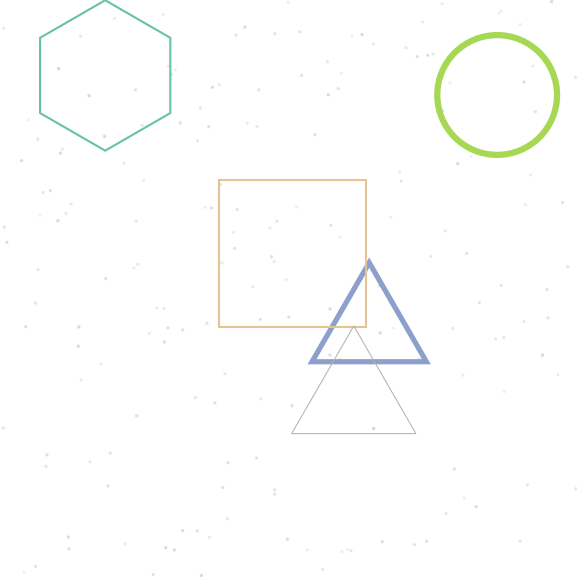[{"shape": "hexagon", "thickness": 1, "radius": 0.65, "center": [0.182, 0.868]}, {"shape": "triangle", "thickness": 2.5, "radius": 0.57, "center": [0.639, 0.43]}, {"shape": "circle", "thickness": 3, "radius": 0.52, "center": [0.861, 0.835]}, {"shape": "square", "thickness": 1, "radius": 0.64, "center": [0.506, 0.561]}, {"shape": "triangle", "thickness": 0.5, "radius": 0.62, "center": [0.613, 0.31]}]